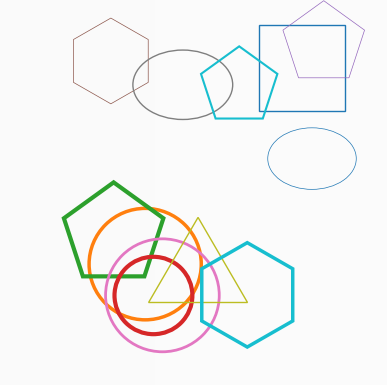[{"shape": "oval", "thickness": 0.5, "radius": 0.57, "center": [0.805, 0.588]}, {"shape": "square", "thickness": 1, "radius": 0.56, "center": [0.779, 0.824]}, {"shape": "circle", "thickness": 2.5, "radius": 0.72, "center": [0.375, 0.314]}, {"shape": "pentagon", "thickness": 3, "radius": 0.67, "center": [0.293, 0.391]}, {"shape": "circle", "thickness": 3, "radius": 0.5, "center": [0.396, 0.232]}, {"shape": "pentagon", "thickness": 0.5, "radius": 0.55, "center": [0.835, 0.888]}, {"shape": "hexagon", "thickness": 0.5, "radius": 0.56, "center": [0.286, 0.842]}, {"shape": "circle", "thickness": 2, "radius": 0.73, "center": [0.419, 0.233]}, {"shape": "oval", "thickness": 1, "radius": 0.64, "center": [0.472, 0.78]}, {"shape": "triangle", "thickness": 1, "radius": 0.74, "center": [0.511, 0.288]}, {"shape": "hexagon", "thickness": 2.5, "radius": 0.68, "center": [0.638, 0.234]}, {"shape": "pentagon", "thickness": 1.5, "radius": 0.52, "center": [0.617, 0.776]}]